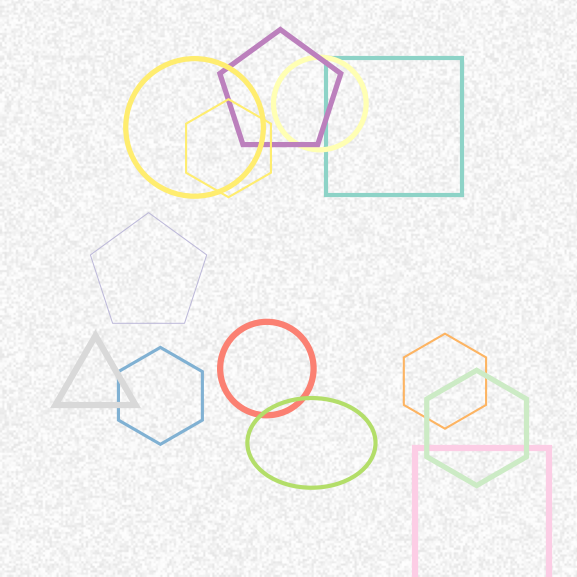[{"shape": "square", "thickness": 2, "radius": 0.59, "center": [0.682, 0.78]}, {"shape": "circle", "thickness": 2.5, "radius": 0.4, "center": [0.554, 0.82]}, {"shape": "pentagon", "thickness": 0.5, "radius": 0.53, "center": [0.257, 0.525]}, {"shape": "circle", "thickness": 3, "radius": 0.4, "center": [0.462, 0.361]}, {"shape": "hexagon", "thickness": 1.5, "radius": 0.42, "center": [0.278, 0.314]}, {"shape": "hexagon", "thickness": 1, "radius": 0.41, "center": [0.77, 0.339]}, {"shape": "oval", "thickness": 2, "radius": 0.55, "center": [0.539, 0.232]}, {"shape": "square", "thickness": 3, "radius": 0.58, "center": [0.834, 0.108]}, {"shape": "triangle", "thickness": 3, "radius": 0.4, "center": [0.165, 0.338]}, {"shape": "pentagon", "thickness": 2.5, "radius": 0.55, "center": [0.485, 0.838]}, {"shape": "hexagon", "thickness": 2.5, "radius": 0.5, "center": [0.825, 0.258]}, {"shape": "circle", "thickness": 2.5, "radius": 0.6, "center": [0.337, 0.779]}, {"shape": "hexagon", "thickness": 1, "radius": 0.42, "center": [0.396, 0.742]}]